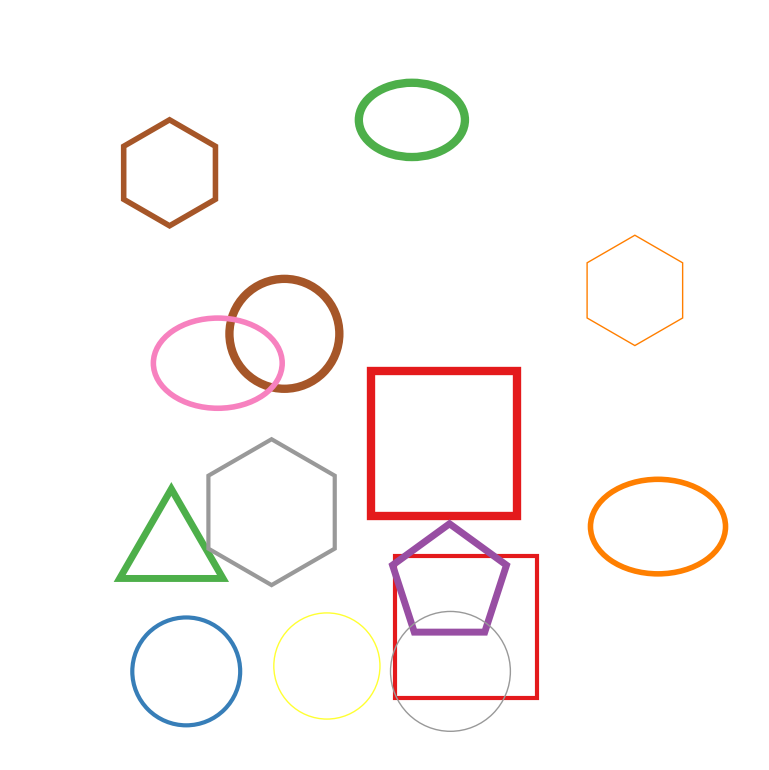[{"shape": "square", "thickness": 1.5, "radius": 0.46, "center": [0.605, 0.185]}, {"shape": "square", "thickness": 3, "radius": 0.47, "center": [0.577, 0.424]}, {"shape": "circle", "thickness": 1.5, "radius": 0.35, "center": [0.242, 0.128]}, {"shape": "oval", "thickness": 3, "radius": 0.34, "center": [0.535, 0.844]}, {"shape": "triangle", "thickness": 2.5, "radius": 0.39, "center": [0.223, 0.287]}, {"shape": "pentagon", "thickness": 2.5, "radius": 0.39, "center": [0.584, 0.242]}, {"shape": "hexagon", "thickness": 0.5, "radius": 0.36, "center": [0.825, 0.623]}, {"shape": "oval", "thickness": 2, "radius": 0.44, "center": [0.855, 0.316]}, {"shape": "circle", "thickness": 0.5, "radius": 0.34, "center": [0.425, 0.135]}, {"shape": "circle", "thickness": 3, "radius": 0.36, "center": [0.369, 0.566]}, {"shape": "hexagon", "thickness": 2, "radius": 0.34, "center": [0.22, 0.776]}, {"shape": "oval", "thickness": 2, "radius": 0.42, "center": [0.283, 0.528]}, {"shape": "circle", "thickness": 0.5, "radius": 0.39, "center": [0.585, 0.128]}, {"shape": "hexagon", "thickness": 1.5, "radius": 0.47, "center": [0.353, 0.335]}]